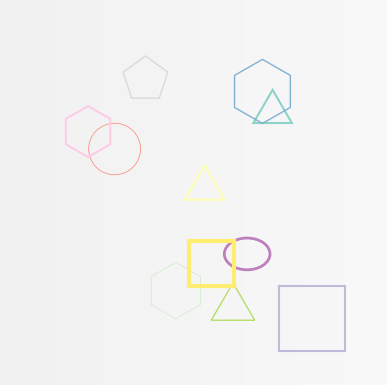[{"shape": "triangle", "thickness": 1.5, "radius": 0.29, "center": [0.704, 0.709]}, {"shape": "triangle", "thickness": 1.5, "radius": 0.3, "center": [0.528, 0.511]}, {"shape": "square", "thickness": 1.5, "radius": 0.42, "center": [0.804, 0.173]}, {"shape": "circle", "thickness": 0.5, "radius": 0.33, "center": [0.296, 0.613]}, {"shape": "hexagon", "thickness": 1, "radius": 0.42, "center": [0.677, 0.763]}, {"shape": "triangle", "thickness": 1, "radius": 0.32, "center": [0.601, 0.201]}, {"shape": "hexagon", "thickness": 1.5, "radius": 0.33, "center": [0.227, 0.658]}, {"shape": "pentagon", "thickness": 1, "radius": 0.3, "center": [0.375, 0.794]}, {"shape": "oval", "thickness": 2, "radius": 0.29, "center": [0.638, 0.34]}, {"shape": "hexagon", "thickness": 0.5, "radius": 0.37, "center": [0.454, 0.245]}, {"shape": "square", "thickness": 3, "radius": 0.29, "center": [0.546, 0.315]}]